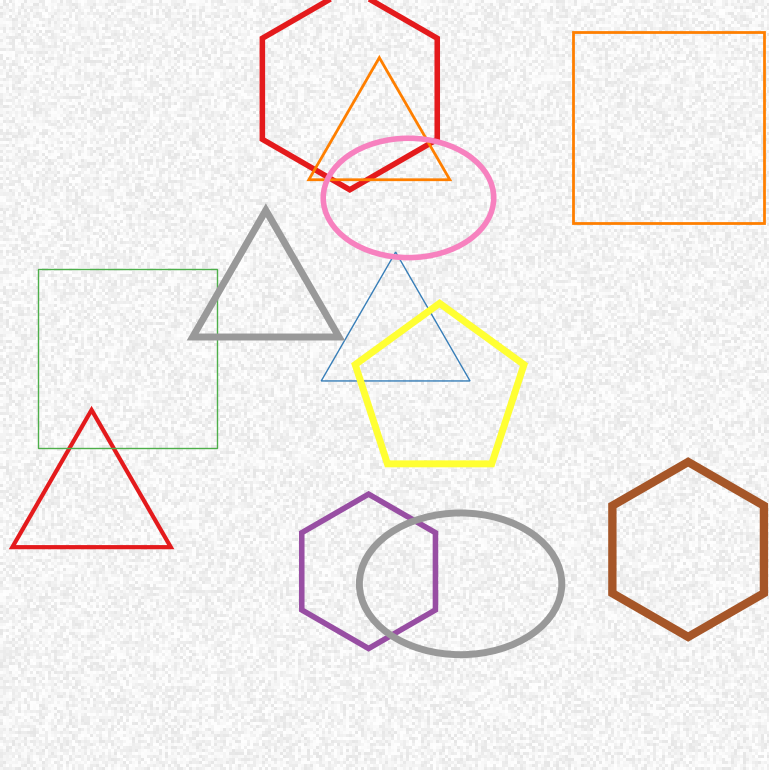[{"shape": "triangle", "thickness": 1.5, "radius": 0.59, "center": [0.119, 0.349]}, {"shape": "hexagon", "thickness": 2, "radius": 0.66, "center": [0.454, 0.885]}, {"shape": "triangle", "thickness": 0.5, "radius": 0.56, "center": [0.514, 0.561]}, {"shape": "square", "thickness": 0.5, "radius": 0.58, "center": [0.166, 0.534]}, {"shape": "hexagon", "thickness": 2, "radius": 0.5, "center": [0.479, 0.258]}, {"shape": "triangle", "thickness": 1, "radius": 0.53, "center": [0.493, 0.819]}, {"shape": "square", "thickness": 1, "radius": 0.62, "center": [0.868, 0.834]}, {"shape": "pentagon", "thickness": 2.5, "radius": 0.58, "center": [0.571, 0.491]}, {"shape": "hexagon", "thickness": 3, "radius": 0.57, "center": [0.894, 0.286]}, {"shape": "oval", "thickness": 2, "radius": 0.55, "center": [0.53, 0.743]}, {"shape": "triangle", "thickness": 2.5, "radius": 0.55, "center": [0.345, 0.617]}, {"shape": "oval", "thickness": 2.5, "radius": 0.66, "center": [0.598, 0.242]}]